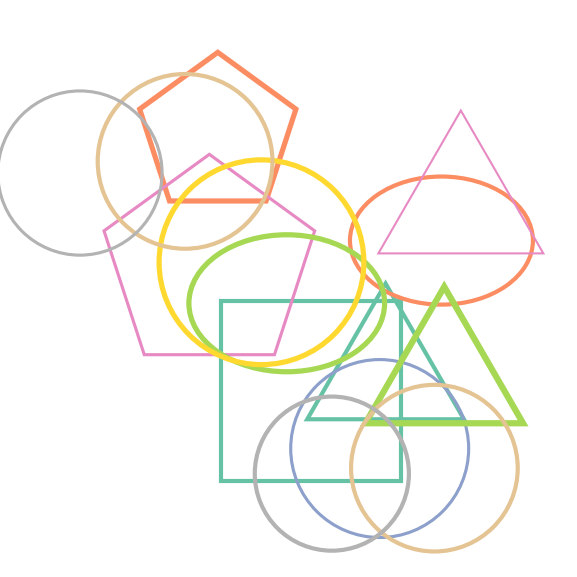[{"shape": "square", "thickness": 2, "radius": 0.78, "center": [0.539, 0.322]}, {"shape": "triangle", "thickness": 2, "radius": 0.78, "center": [0.668, 0.351]}, {"shape": "oval", "thickness": 2, "radius": 0.79, "center": [0.764, 0.583]}, {"shape": "pentagon", "thickness": 2.5, "radius": 0.71, "center": [0.377, 0.766]}, {"shape": "circle", "thickness": 1.5, "radius": 0.77, "center": [0.657, 0.222]}, {"shape": "pentagon", "thickness": 1.5, "radius": 0.96, "center": [0.363, 0.54]}, {"shape": "triangle", "thickness": 1, "radius": 0.82, "center": [0.798, 0.643]}, {"shape": "oval", "thickness": 2.5, "radius": 0.85, "center": [0.497, 0.474]}, {"shape": "triangle", "thickness": 3, "radius": 0.79, "center": [0.769, 0.345]}, {"shape": "circle", "thickness": 2.5, "radius": 0.89, "center": [0.453, 0.545]}, {"shape": "circle", "thickness": 2, "radius": 0.76, "center": [0.32, 0.72]}, {"shape": "circle", "thickness": 2, "radius": 0.72, "center": [0.752, 0.188]}, {"shape": "circle", "thickness": 2, "radius": 0.67, "center": [0.575, 0.179]}, {"shape": "circle", "thickness": 1.5, "radius": 0.71, "center": [0.138, 0.7]}]